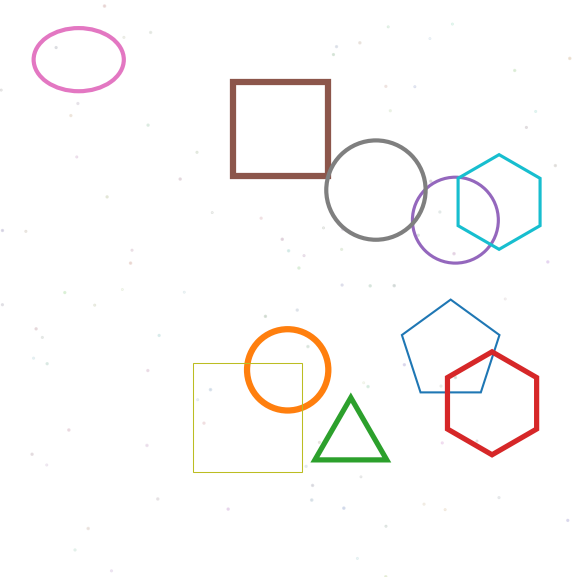[{"shape": "pentagon", "thickness": 1, "radius": 0.44, "center": [0.78, 0.392]}, {"shape": "circle", "thickness": 3, "radius": 0.35, "center": [0.498, 0.359]}, {"shape": "triangle", "thickness": 2.5, "radius": 0.36, "center": [0.607, 0.239]}, {"shape": "hexagon", "thickness": 2.5, "radius": 0.45, "center": [0.852, 0.301]}, {"shape": "circle", "thickness": 1.5, "radius": 0.37, "center": [0.789, 0.618]}, {"shape": "square", "thickness": 3, "radius": 0.41, "center": [0.486, 0.776]}, {"shape": "oval", "thickness": 2, "radius": 0.39, "center": [0.136, 0.896]}, {"shape": "circle", "thickness": 2, "radius": 0.43, "center": [0.651, 0.67]}, {"shape": "square", "thickness": 0.5, "radius": 0.47, "center": [0.429, 0.276]}, {"shape": "hexagon", "thickness": 1.5, "radius": 0.41, "center": [0.864, 0.649]}]